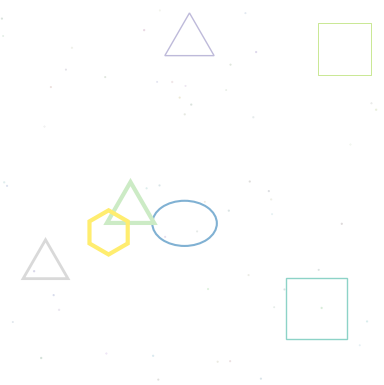[{"shape": "square", "thickness": 1, "radius": 0.4, "center": [0.822, 0.199]}, {"shape": "triangle", "thickness": 1, "radius": 0.37, "center": [0.492, 0.892]}, {"shape": "oval", "thickness": 1.5, "radius": 0.42, "center": [0.479, 0.42]}, {"shape": "square", "thickness": 0.5, "radius": 0.34, "center": [0.895, 0.872]}, {"shape": "triangle", "thickness": 2, "radius": 0.34, "center": [0.118, 0.31]}, {"shape": "triangle", "thickness": 3, "radius": 0.35, "center": [0.339, 0.456]}, {"shape": "hexagon", "thickness": 3, "radius": 0.29, "center": [0.282, 0.396]}]